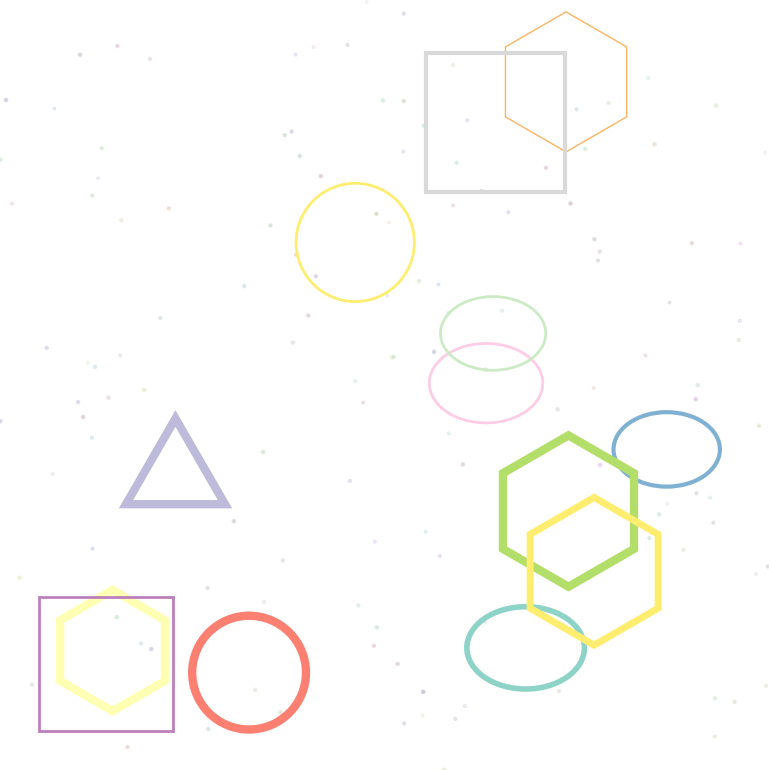[{"shape": "oval", "thickness": 2, "radius": 0.38, "center": [0.683, 0.159]}, {"shape": "hexagon", "thickness": 3, "radius": 0.39, "center": [0.146, 0.155]}, {"shape": "triangle", "thickness": 3, "radius": 0.37, "center": [0.228, 0.382]}, {"shape": "circle", "thickness": 3, "radius": 0.37, "center": [0.323, 0.126]}, {"shape": "oval", "thickness": 1.5, "radius": 0.35, "center": [0.866, 0.416]}, {"shape": "hexagon", "thickness": 0.5, "radius": 0.45, "center": [0.735, 0.894]}, {"shape": "hexagon", "thickness": 3, "radius": 0.49, "center": [0.738, 0.336]}, {"shape": "oval", "thickness": 1, "radius": 0.37, "center": [0.631, 0.502]}, {"shape": "square", "thickness": 1.5, "radius": 0.45, "center": [0.644, 0.841]}, {"shape": "square", "thickness": 1, "radius": 0.43, "center": [0.137, 0.137]}, {"shape": "oval", "thickness": 1, "radius": 0.34, "center": [0.64, 0.567]}, {"shape": "hexagon", "thickness": 2.5, "radius": 0.48, "center": [0.772, 0.258]}, {"shape": "circle", "thickness": 1, "radius": 0.38, "center": [0.461, 0.685]}]